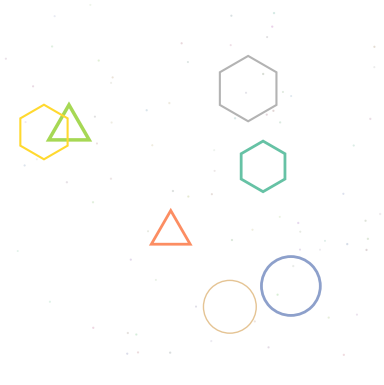[{"shape": "hexagon", "thickness": 2, "radius": 0.33, "center": [0.683, 0.568]}, {"shape": "triangle", "thickness": 2, "radius": 0.29, "center": [0.444, 0.395]}, {"shape": "circle", "thickness": 2, "radius": 0.38, "center": [0.756, 0.257]}, {"shape": "triangle", "thickness": 2.5, "radius": 0.3, "center": [0.179, 0.667]}, {"shape": "hexagon", "thickness": 1.5, "radius": 0.35, "center": [0.114, 0.657]}, {"shape": "circle", "thickness": 1, "radius": 0.34, "center": [0.597, 0.203]}, {"shape": "hexagon", "thickness": 1.5, "radius": 0.42, "center": [0.645, 0.77]}]